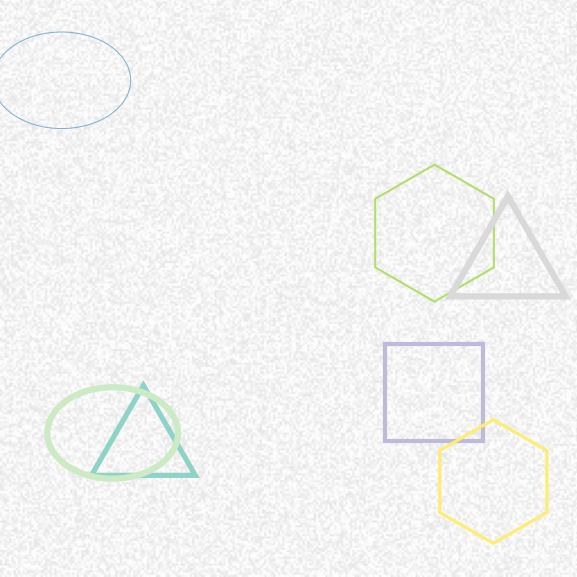[{"shape": "triangle", "thickness": 2.5, "radius": 0.52, "center": [0.248, 0.228]}, {"shape": "square", "thickness": 2, "radius": 0.42, "center": [0.751, 0.32]}, {"shape": "oval", "thickness": 0.5, "radius": 0.6, "center": [0.107, 0.86]}, {"shape": "hexagon", "thickness": 1, "radius": 0.59, "center": [0.752, 0.595]}, {"shape": "triangle", "thickness": 3, "radius": 0.58, "center": [0.88, 0.544]}, {"shape": "oval", "thickness": 3, "radius": 0.57, "center": [0.195, 0.249]}, {"shape": "hexagon", "thickness": 1.5, "radius": 0.54, "center": [0.854, 0.165]}]